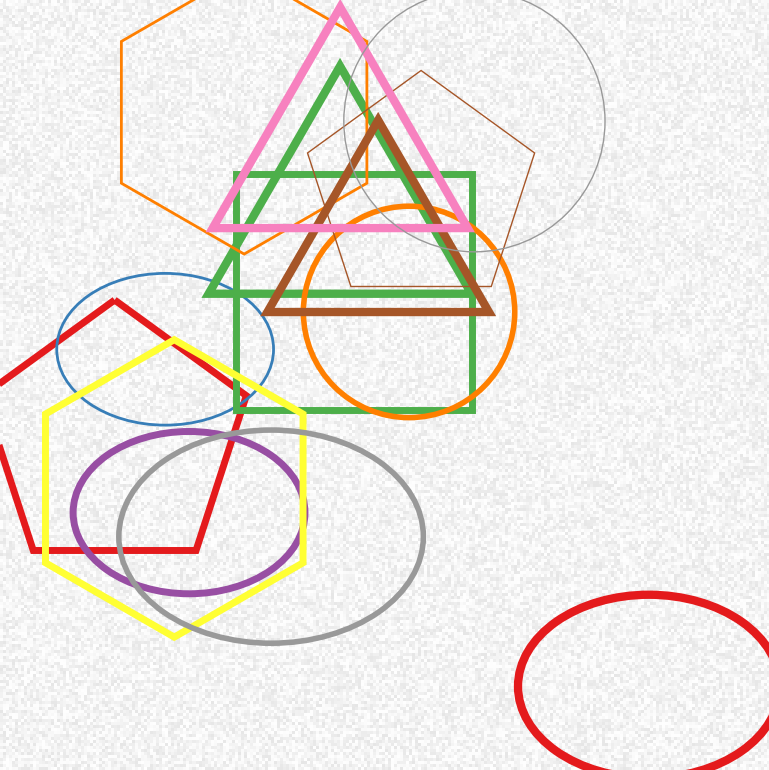[{"shape": "pentagon", "thickness": 2.5, "radius": 0.9, "center": [0.149, 0.431]}, {"shape": "oval", "thickness": 3, "radius": 0.85, "center": [0.843, 0.109]}, {"shape": "oval", "thickness": 1, "radius": 0.7, "center": [0.214, 0.546]}, {"shape": "square", "thickness": 2.5, "radius": 0.77, "center": [0.46, 0.621]}, {"shape": "triangle", "thickness": 3, "radius": 0.99, "center": [0.442, 0.717]}, {"shape": "oval", "thickness": 2.5, "radius": 0.75, "center": [0.246, 0.334]}, {"shape": "circle", "thickness": 2, "radius": 0.69, "center": [0.531, 0.595]}, {"shape": "hexagon", "thickness": 1, "radius": 0.92, "center": [0.317, 0.854]}, {"shape": "hexagon", "thickness": 2.5, "radius": 0.97, "center": [0.226, 0.366]}, {"shape": "pentagon", "thickness": 0.5, "radius": 0.78, "center": [0.547, 0.753]}, {"shape": "triangle", "thickness": 3, "radius": 0.83, "center": [0.491, 0.678]}, {"shape": "triangle", "thickness": 3, "radius": 0.96, "center": [0.442, 0.799]}, {"shape": "circle", "thickness": 0.5, "radius": 0.85, "center": [0.616, 0.843]}, {"shape": "oval", "thickness": 2, "radius": 0.99, "center": [0.352, 0.303]}]